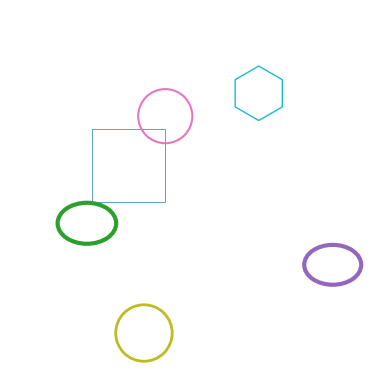[{"shape": "square", "thickness": 0.5, "radius": 0.47, "center": [0.335, 0.571]}, {"shape": "oval", "thickness": 3, "radius": 0.38, "center": [0.226, 0.42]}, {"shape": "oval", "thickness": 3, "radius": 0.37, "center": [0.864, 0.312]}, {"shape": "circle", "thickness": 1.5, "radius": 0.35, "center": [0.429, 0.698]}, {"shape": "circle", "thickness": 2, "radius": 0.37, "center": [0.374, 0.135]}, {"shape": "hexagon", "thickness": 1, "radius": 0.35, "center": [0.672, 0.758]}]